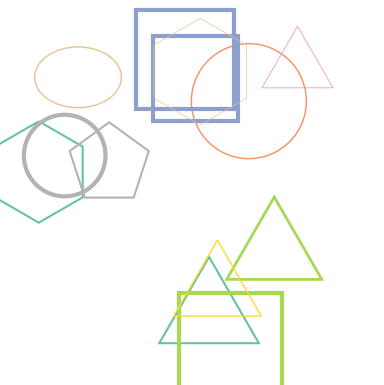[{"shape": "triangle", "thickness": 1.5, "radius": 0.75, "center": [0.543, 0.183]}, {"shape": "hexagon", "thickness": 1.5, "radius": 0.66, "center": [0.101, 0.553]}, {"shape": "circle", "thickness": 1, "radius": 0.75, "center": [0.646, 0.737]}, {"shape": "square", "thickness": 3, "radius": 0.64, "center": [0.481, 0.845]}, {"shape": "square", "thickness": 3, "radius": 0.55, "center": [0.508, 0.796]}, {"shape": "triangle", "thickness": 0.5, "radius": 0.53, "center": [0.773, 0.825]}, {"shape": "triangle", "thickness": 2, "radius": 0.71, "center": [0.712, 0.346]}, {"shape": "square", "thickness": 3, "radius": 0.66, "center": [0.598, 0.106]}, {"shape": "triangle", "thickness": 1, "radius": 0.66, "center": [0.565, 0.245]}, {"shape": "oval", "thickness": 1, "radius": 0.56, "center": [0.203, 0.799]}, {"shape": "hexagon", "thickness": 0.5, "radius": 0.69, "center": [0.52, 0.814]}, {"shape": "circle", "thickness": 3, "radius": 0.53, "center": [0.168, 0.596]}, {"shape": "pentagon", "thickness": 1.5, "radius": 0.54, "center": [0.284, 0.574]}]